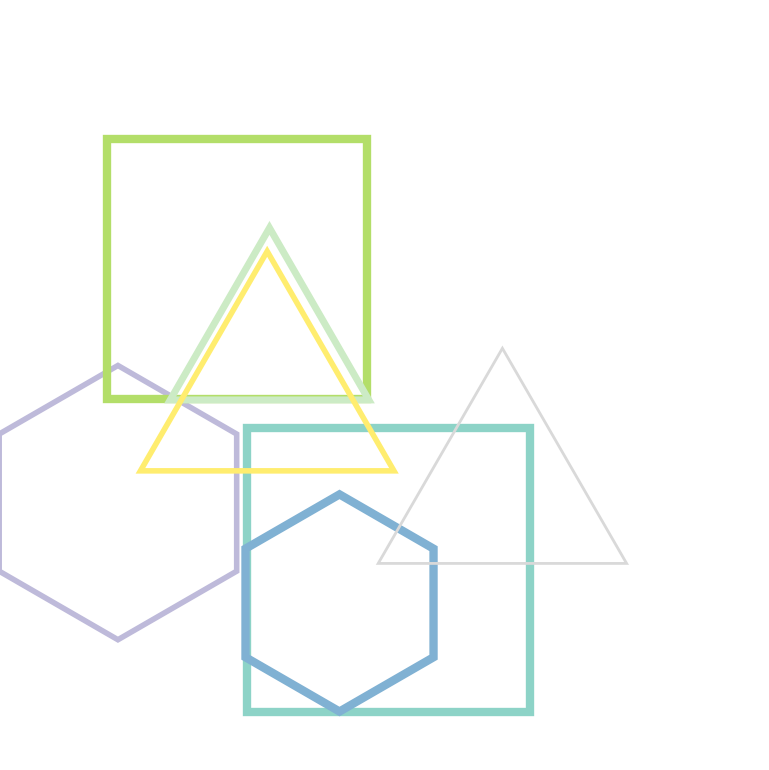[{"shape": "square", "thickness": 3, "radius": 0.92, "center": [0.504, 0.26]}, {"shape": "hexagon", "thickness": 2, "radius": 0.89, "center": [0.153, 0.347]}, {"shape": "hexagon", "thickness": 3, "radius": 0.7, "center": [0.441, 0.217]}, {"shape": "square", "thickness": 3, "radius": 0.84, "center": [0.308, 0.65]}, {"shape": "triangle", "thickness": 1, "radius": 0.93, "center": [0.652, 0.361]}, {"shape": "triangle", "thickness": 2.5, "radius": 0.74, "center": [0.35, 0.555]}, {"shape": "triangle", "thickness": 2, "radius": 0.95, "center": [0.347, 0.484]}]